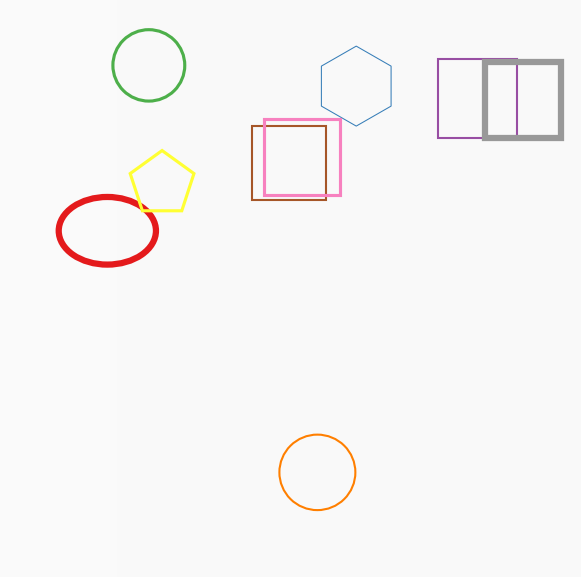[{"shape": "oval", "thickness": 3, "radius": 0.42, "center": [0.185, 0.6]}, {"shape": "hexagon", "thickness": 0.5, "radius": 0.35, "center": [0.613, 0.85]}, {"shape": "circle", "thickness": 1.5, "radius": 0.31, "center": [0.256, 0.886]}, {"shape": "square", "thickness": 1, "radius": 0.34, "center": [0.822, 0.828]}, {"shape": "circle", "thickness": 1, "radius": 0.33, "center": [0.546, 0.181]}, {"shape": "pentagon", "thickness": 1.5, "radius": 0.29, "center": [0.279, 0.681]}, {"shape": "square", "thickness": 1, "radius": 0.32, "center": [0.497, 0.717]}, {"shape": "square", "thickness": 1.5, "radius": 0.33, "center": [0.52, 0.728]}, {"shape": "square", "thickness": 3, "radius": 0.33, "center": [0.9, 0.826]}]